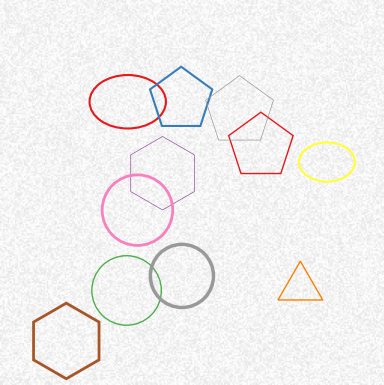[{"shape": "oval", "thickness": 1.5, "radius": 0.5, "center": [0.332, 0.736]}, {"shape": "pentagon", "thickness": 1, "radius": 0.44, "center": [0.678, 0.62]}, {"shape": "pentagon", "thickness": 1.5, "radius": 0.43, "center": [0.471, 0.742]}, {"shape": "circle", "thickness": 1, "radius": 0.45, "center": [0.329, 0.246]}, {"shape": "hexagon", "thickness": 0.5, "radius": 0.48, "center": [0.422, 0.55]}, {"shape": "triangle", "thickness": 1, "radius": 0.34, "center": [0.78, 0.254]}, {"shape": "oval", "thickness": 1.5, "radius": 0.36, "center": [0.849, 0.579]}, {"shape": "hexagon", "thickness": 2, "radius": 0.49, "center": [0.172, 0.114]}, {"shape": "circle", "thickness": 2, "radius": 0.46, "center": [0.357, 0.454]}, {"shape": "circle", "thickness": 2.5, "radius": 0.41, "center": [0.472, 0.283]}, {"shape": "pentagon", "thickness": 0.5, "radius": 0.46, "center": [0.622, 0.711]}]